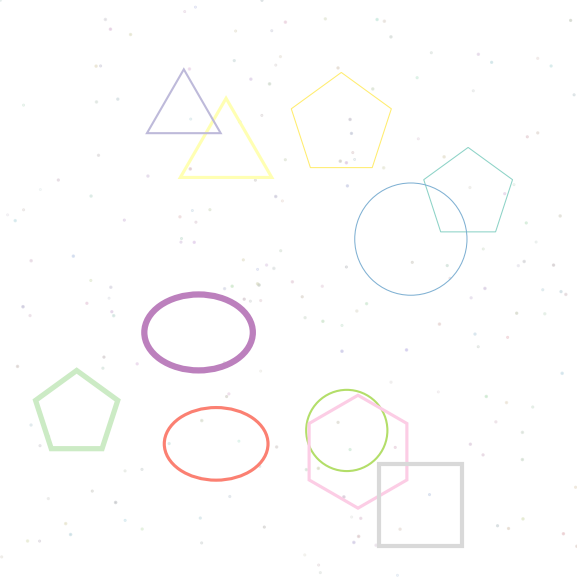[{"shape": "pentagon", "thickness": 0.5, "radius": 0.4, "center": [0.811, 0.663]}, {"shape": "triangle", "thickness": 1.5, "radius": 0.46, "center": [0.391, 0.738]}, {"shape": "triangle", "thickness": 1, "radius": 0.37, "center": [0.318, 0.805]}, {"shape": "oval", "thickness": 1.5, "radius": 0.45, "center": [0.374, 0.231]}, {"shape": "circle", "thickness": 0.5, "radius": 0.49, "center": [0.711, 0.585]}, {"shape": "circle", "thickness": 1, "radius": 0.35, "center": [0.6, 0.254]}, {"shape": "hexagon", "thickness": 1.5, "radius": 0.49, "center": [0.62, 0.217]}, {"shape": "square", "thickness": 2, "radius": 0.36, "center": [0.728, 0.125]}, {"shape": "oval", "thickness": 3, "radius": 0.47, "center": [0.344, 0.424]}, {"shape": "pentagon", "thickness": 2.5, "radius": 0.37, "center": [0.133, 0.283]}, {"shape": "pentagon", "thickness": 0.5, "radius": 0.46, "center": [0.591, 0.783]}]